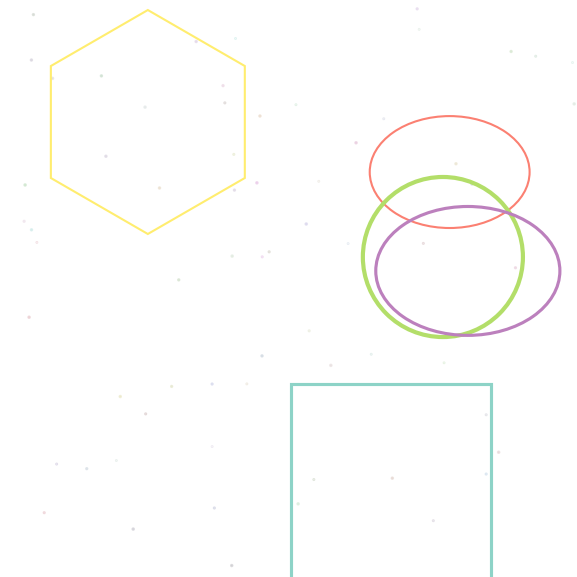[{"shape": "square", "thickness": 1.5, "radius": 0.87, "center": [0.677, 0.161]}, {"shape": "oval", "thickness": 1, "radius": 0.69, "center": [0.779, 0.701]}, {"shape": "circle", "thickness": 2, "radius": 0.69, "center": [0.767, 0.554]}, {"shape": "oval", "thickness": 1.5, "radius": 0.8, "center": [0.81, 0.53]}, {"shape": "hexagon", "thickness": 1, "radius": 0.97, "center": [0.256, 0.788]}]